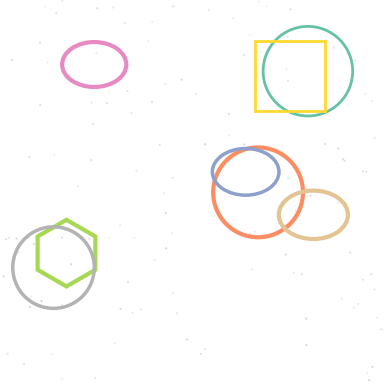[{"shape": "circle", "thickness": 2, "radius": 0.58, "center": [0.8, 0.815]}, {"shape": "circle", "thickness": 3, "radius": 0.58, "center": [0.67, 0.5]}, {"shape": "oval", "thickness": 2.5, "radius": 0.43, "center": [0.638, 0.554]}, {"shape": "oval", "thickness": 3, "radius": 0.42, "center": [0.245, 0.832]}, {"shape": "hexagon", "thickness": 3, "radius": 0.43, "center": [0.173, 0.343]}, {"shape": "square", "thickness": 2, "radius": 0.46, "center": [0.753, 0.803]}, {"shape": "oval", "thickness": 3, "radius": 0.45, "center": [0.814, 0.442]}, {"shape": "circle", "thickness": 2.5, "radius": 0.53, "center": [0.139, 0.305]}]